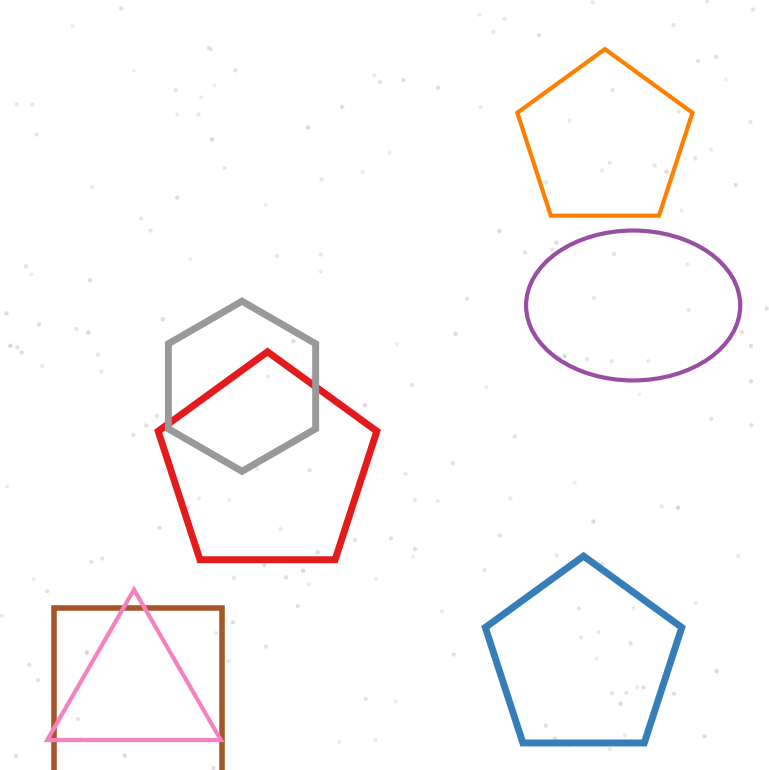[{"shape": "pentagon", "thickness": 2.5, "radius": 0.75, "center": [0.347, 0.394]}, {"shape": "pentagon", "thickness": 2.5, "radius": 0.67, "center": [0.758, 0.144]}, {"shape": "oval", "thickness": 1.5, "radius": 0.7, "center": [0.822, 0.603]}, {"shape": "pentagon", "thickness": 1.5, "radius": 0.6, "center": [0.786, 0.817]}, {"shape": "square", "thickness": 2, "radius": 0.55, "center": [0.179, 0.101]}, {"shape": "triangle", "thickness": 1.5, "radius": 0.65, "center": [0.174, 0.104]}, {"shape": "hexagon", "thickness": 2.5, "radius": 0.55, "center": [0.314, 0.498]}]